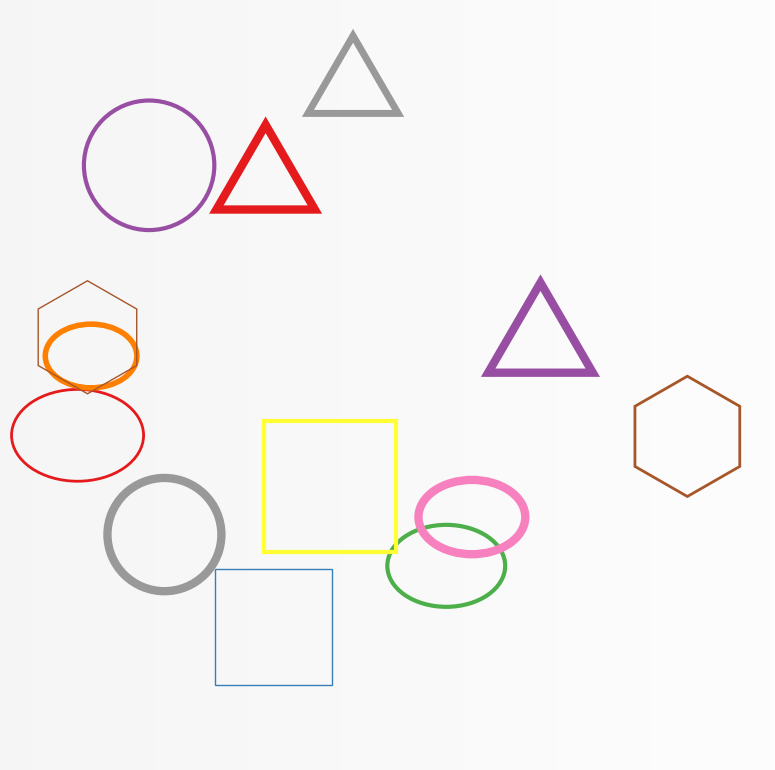[{"shape": "oval", "thickness": 1, "radius": 0.43, "center": [0.1, 0.435]}, {"shape": "triangle", "thickness": 3, "radius": 0.37, "center": [0.343, 0.765]}, {"shape": "square", "thickness": 0.5, "radius": 0.38, "center": [0.353, 0.185]}, {"shape": "oval", "thickness": 1.5, "radius": 0.38, "center": [0.576, 0.265]}, {"shape": "circle", "thickness": 1.5, "radius": 0.42, "center": [0.192, 0.785]}, {"shape": "triangle", "thickness": 3, "radius": 0.39, "center": [0.697, 0.555]}, {"shape": "oval", "thickness": 2, "radius": 0.3, "center": [0.118, 0.538]}, {"shape": "square", "thickness": 1.5, "radius": 0.42, "center": [0.426, 0.368]}, {"shape": "hexagon", "thickness": 0.5, "radius": 0.37, "center": [0.113, 0.562]}, {"shape": "hexagon", "thickness": 1, "radius": 0.39, "center": [0.887, 0.433]}, {"shape": "oval", "thickness": 3, "radius": 0.34, "center": [0.609, 0.328]}, {"shape": "triangle", "thickness": 2.5, "radius": 0.34, "center": [0.456, 0.886]}, {"shape": "circle", "thickness": 3, "radius": 0.37, "center": [0.212, 0.306]}]